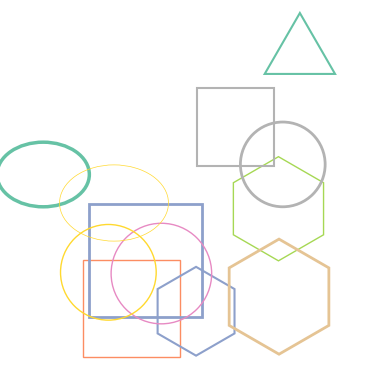[{"shape": "triangle", "thickness": 1.5, "radius": 0.53, "center": [0.779, 0.861]}, {"shape": "oval", "thickness": 2.5, "radius": 0.6, "center": [0.112, 0.547]}, {"shape": "square", "thickness": 1, "radius": 0.63, "center": [0.342, 0.198]}, {"shape": "square", "thickness": 2, "radius": 0.74, "center": [0.378, 0.323]}, {"shape": "hexagon", "thickness": 1.5, "radius": 0.58, "center": [0.509, 0.192]}, {"shape": "circle", "thickness": 1, "radius": 0.65, "center": [0.419, 0.289]}, {"shape": "hexagon", "thickness": 1, "radius": 0.68, "center": [0.723, 0.458]}, {"shape": "circle", "thickness": 1, "radius": 0.62, "center": [0.281, 0.293]}, {"shape": "oval", "thickness": 0.5, "radius": 0.71, "center": [0.296, 0.473]}, {"shape": "hexagon", "thickness": 2, "radius": 0.75, "center": [0.725, 0.229]}, {"shape": "square", "thickness": 1.5, "radius": 0.51, "center": [0.612, 0.67]}, {"shape": "circle", "thickness": 2, "radius": 0.55, "center": [0.734, 0.573]}]